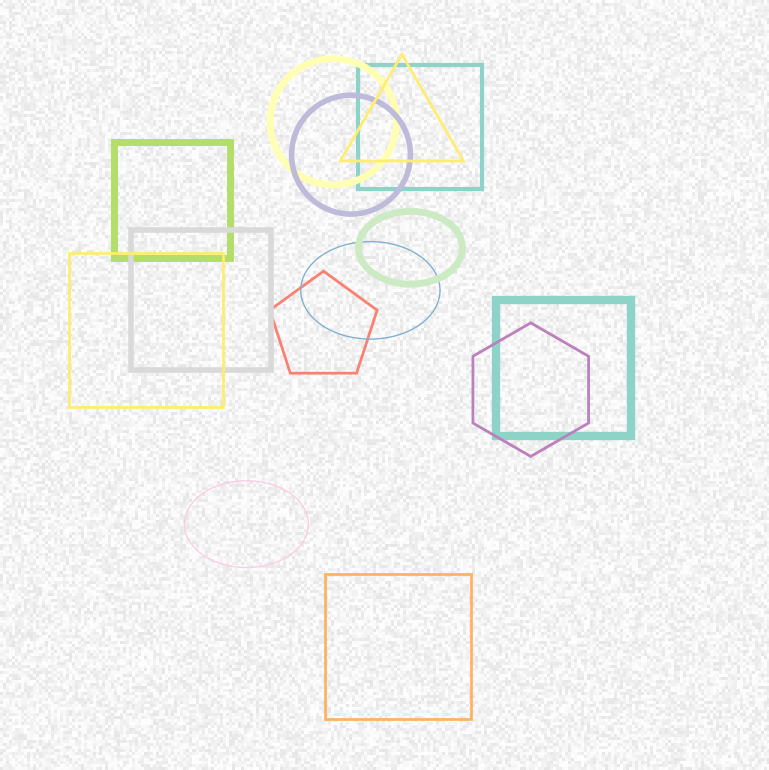[{"shape": "square", "thickness": 1.5, "radius": 0.4, "center": [0.545, 0.835]}, {"shape": "square", "thickness": 3, "radius": 0.44, "center": [0.732, 0.522]}, {"shape": "circle", "thickness": 2.5, "radius": 0.41, "center": [0.433, 0.842]}, {"shape": "circle", "thickness": 2, "radius": 0.39, "center": [0.456, 0.799]}, {"shape": "pentagon", "thickness": 1, "radius": 0.37, "center": [0.42, 0.575]}, {"shape": "oval", "thickness": 0.5, "radius": 0.45, "center": [0.481, 0.623]}, {"shape": "square", "thickness": 1, "radius": 0.47, "center": [0.517, 0.16]}, {"shape": "square", "thickness": 2.5, "radius": 0.38, "center": [0.223, 0.74]}, {"shape": "oval", "thickness": 0.5, "radius": 0.4, "center": [0.32, 0.319]}, {"shape": "square", "thickness": 2, "radius": 0.45, "center": [0.261, 0.61]}, {"shape": "hexagon", "thickness": 1, "radius": 0.43, "center": [0.689, 0.494]}, {"shape": "oval", "thickness": 2.5, "radius": 0.34, "center": [0.533, 0.678]}, {"shape": "triangle", "thickness": 1, "radius": 0.46, "center": [0.522, 0.837]}, {"shape": "square", "thickness": 1, "radius": 0.5, "center": [0.189, 0.571]}]